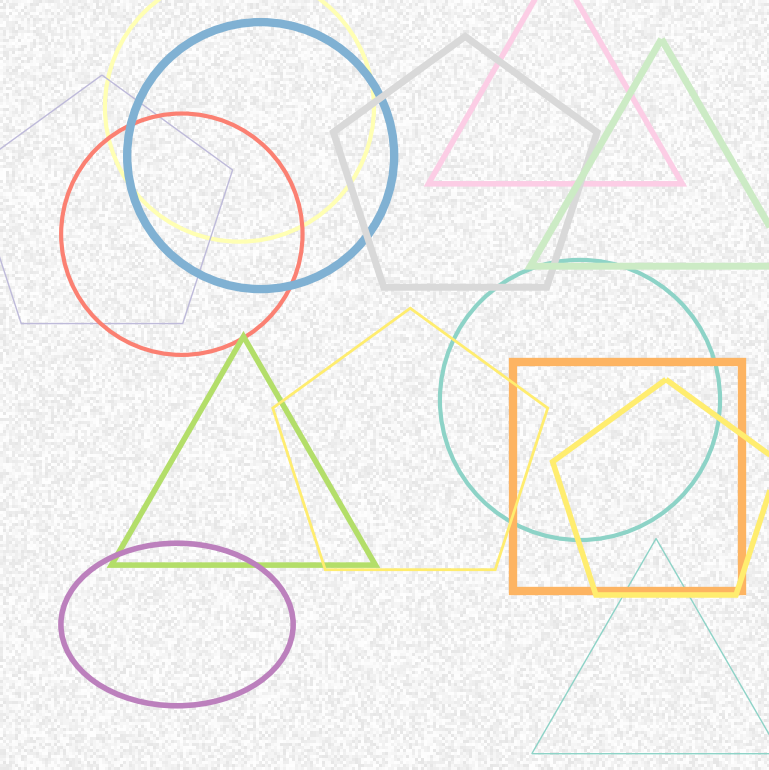[{"shape": "circle", "thickness": 1.5, "radius": 0.91, "center": [0.753, 0.481]}, {"shape": "triangle", "thickness": 0.5, "radius": 0.93, "center": [0.852, 0.114]}, {"shape": "circle", "thickness": 1.5, "radius": 0.87, "center": [0.311, 0.861]}, {"shape": "pentagon", "thickness": 0.5, "radius": 0.89, "center": [0.132, 0.724]}, {"shape": "circle", "thickness": 1.5, "radius": 0.78, "center": [0.236, 0.696]}, {"shape": "circle", "thickness": 3, "radius": 0.87, "center": [0.339, 0.798]}, {"shape": "square", "thickness": 3, "radius": 0.74, "center": [0.815, 0.381]}, {"shape": "triangle", "thickness": 2, "radius": 0.99, "center": [0.316, 0.365]}, {"shape": "triangle", "thickness": 2, "radius": 0.95, "center": [0.721, 0.856]}, {"shape": "pentagon", "thickness": 2.5, "radius": 0.9, "center": [0.604, 0.773]}, {"shape": "oval", "thickness": 2, "radius": 0.75, "center": [0.23, 0.189]}, {"shape": "triangle", "thickness": 2.5, "radius": 0.98, "center": [0.859, 0.753]}, {"shape": "pentagon", "thickness": 2, "radius": 0.77, "center": [0.865, 0.352]}, {"shape": "pentagon", "thickness": 1, "radius": 0.94, "center": [0.533, 0.412]}]